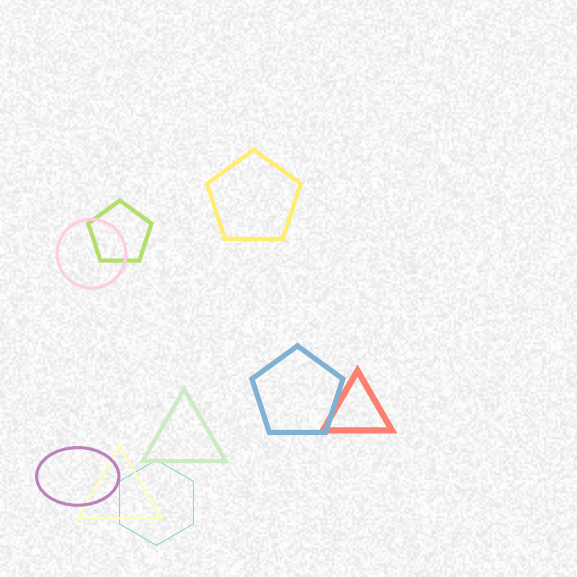[{"shape": "hexagon", "thickness": 0.5, "radius": 0.37, "center": [0.271, 0.129]}, {"shape": "triangle", "thickness": 1, "radius": 0.42, "center": [0.207, 0.144]}, {"shape": "triangle", "thickness": 3, "radius": 0.35, "center": [0.619, 0.288]}, {"shape": "pentagon", "thickness": 2.5, "radius": 0.41, "center": [0.515, 0.317]}, {"shape": "pentagon", "thickness": 2, "radius": 0.29, "center": [0.208, 0.594]}, {"shape": "circle", "thickness": 1.5, "radius": 0.3, "center": [0.158, 0.56]}, {"shape": "oval", "thickness": 1.5, "radius": 0.36, "center": [0.135, 0.174]}, {"shape": "triangle", "thickness": 2, "radius": 0.41, "center": [0.319, 0.242]}, {"shape": "pentagon", "thickness": 2, "radius": 0.43, "center": [0.44, 0.655]}]